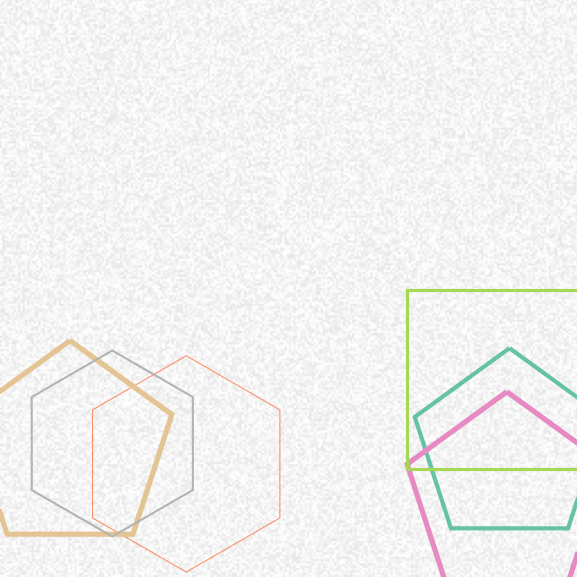[{"shape": "pentagon", "thickness": 2, "radius": 0.86, "center": [0.882, 0.224]}, {"shape": "hexagon", "thickness": 0.5, "radius": 0.94, "center": [0.322, 0.196]}, {"shape": "pentagon", "thickness": 2.5, "radius": 0.91, "center": [0.878, 0.139]}, {"shape": "square", "thickness": 1.5, "radius": 0.77, "center": [0.86, 0.342]}, {"shape": "pentagon", "thickness": 2.5, "radius": 0.93, "center": [0.121, 0.224]}, {"shape": "hexagon", "thickness": 1, "radius": 0.81, "center": [0.194, 0.231]}]